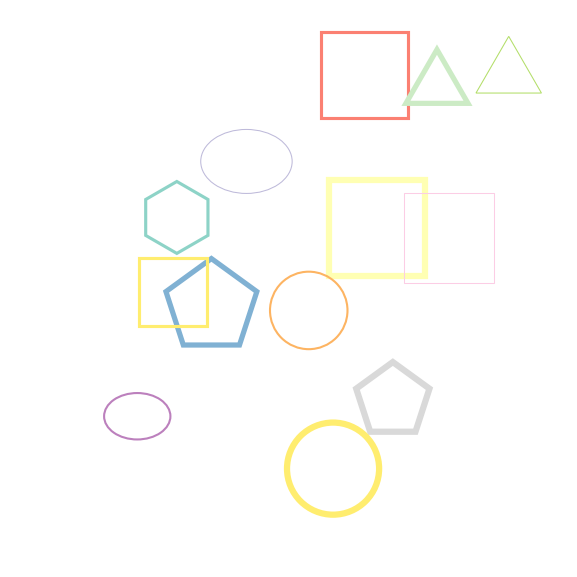[{"shape": "hexagon", "thickness": 1.5, "radius": 0.31, "center": [0.306, 0.623]}, {"shape": "square", "thickness": 3, "radius": 0.42, "center": [0.653, 0.604]}, {"shape": "oval", "thickness": 0.5, "radius": 0.4, "center": [0.427, 0.72]}, {"shape": "square", "thickness": 1.5, "radius": 0.38, "center": [0.632, 0.869]}, {"shape": "pentagon", "thickness": 2.5, "radius": 0.41, "center": [0.366, 0.469]}, {"shape": "circle", "thickness": 1, "radius": 0.34, "center": [0.535, 0.462]}, {"shape": "triangle", "thickness": 0.5, "radius": 0.33, "center": [0.881, 0.871]}, {"shape": "square", "thickness": 0.5, "radius": 0.39, "center": [0.777, 0.587]}, {"shape": "pentagon", "thickness": 3, "radius": 0.33, "center": [0.68, 0.306]}, {"shape": "oval", "thickness": 1, "radius": 0.29, "center": [0.238, 0.278]}, {"shape": "triangle", "thickness": 2.5, "radius": 0.31, "center": [0.757, 0.851]}, {"shape": "circle", "thickness": 3, "radius": 0.4, "center": [0.577, 0.188]}, {"shape": "square", "thickness": 1.5, "radius": 0.3, "center": [0.299, 0.493]}]